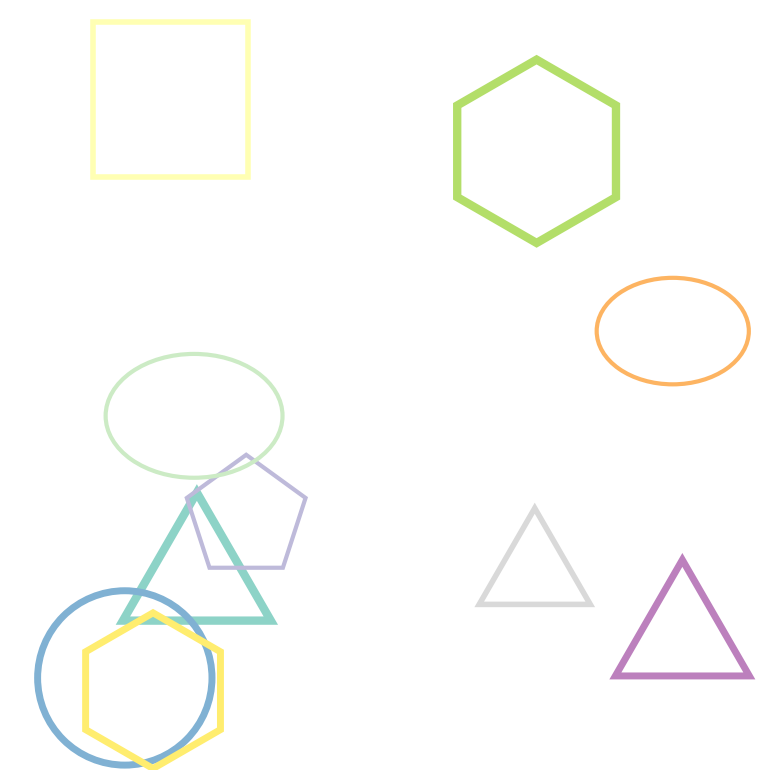[{"shape": "triangle", "thickness": 3, "radius": 0.55, "center": [0.256, 0.249]}, {"shape": "square", "thickness": 2, "radius": 0.5, "center": [0.221, 0.871]}, {"shape": "pentagon", "thickness": 1.5, "radius": 0.41, "center": [0.32, 0.328]}, {"shape": "circle", "thickness": 2.5, "radius": 0.57, "center": [0.162, 0.12]}, {"shape": "oval", "thickness": 1.5, "radius": 0.49, "center": [0.874, 0.57]}, {"shape": "hexagon", "thickness": 3, "radius": 0.6, "center": [0.697, 0.803]}, {"shape": "triangle", "thickness": 2, "radius": 0.42, "center": [0.694, 0.257]}, {"shape": "triangle", "thickness": 2.5, "radius": 0.5, "center": [0.886, 0.172]}, {"shape": "oval", "thickness": 1.5, "radius": 0.57, "center": [0.252, 0.46]}, {"shape": "hexagon", "thickness": 2.5, "radius": 0.51, "center": [0.199, 0.103]}]